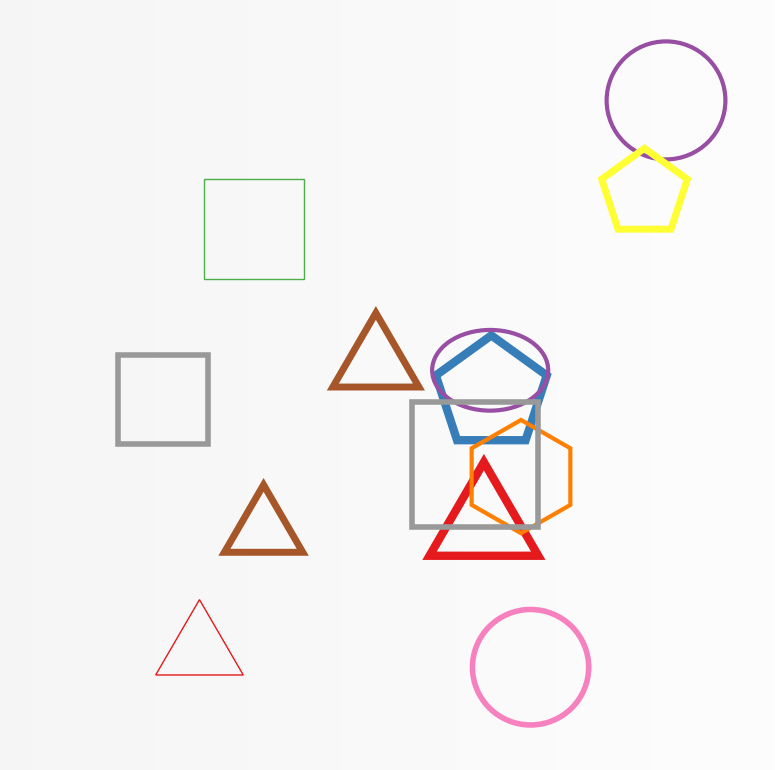[{"shape": "triangle", "thickness": 3, "radius": 0.41, "center": [0.624, 0.319]}, {"shape": "triangle", "thickness": 0.5, "radius": 0.33, "center": [0.257, 0.156]}, {"shape": "pentagon", "thickness": 3, "radius": 0.38, "center": [0.634, 0.489]}, {"shape": "square", "thickness": 0.5, "radius": 0.32, "center": [0.327, 0.702]}, {"shape": "circle", "thickness": 1.5, "radius": 0.38, "center": [0.859, 0.87]}, {"shape": "oval", "thickness": 1.5, "radius": 0.37, "center": [0.632, 0.519]}, {"shape": "hexagon", "thickness": 1.5, "radius": 0.37, "center": [0.672, 0.381]}, {"shape": "pentagon", "thickness": 2.5, "radius": 0.29, "center": [0.832, 0.749]}, {"shape": "triangle", "thickness": 2.5, "radius": 0.29, "center": [0.34, 0.312]}, {"shape": "triangle", "thickness": 2.5, "radius": 0.32, "center": [0.485, 0.529]}, {"shape": "circle", "thickness": 2, "radius": 0.37, "center": [0.685, 0.133]}, {"shape": "square", "thickness": 2, "radius": 0.41, "center": [0.613, 0.397]}, {"shape": "square", "thickness": 2, "radius": 0.29, "center": [0.21, 0.481]}]